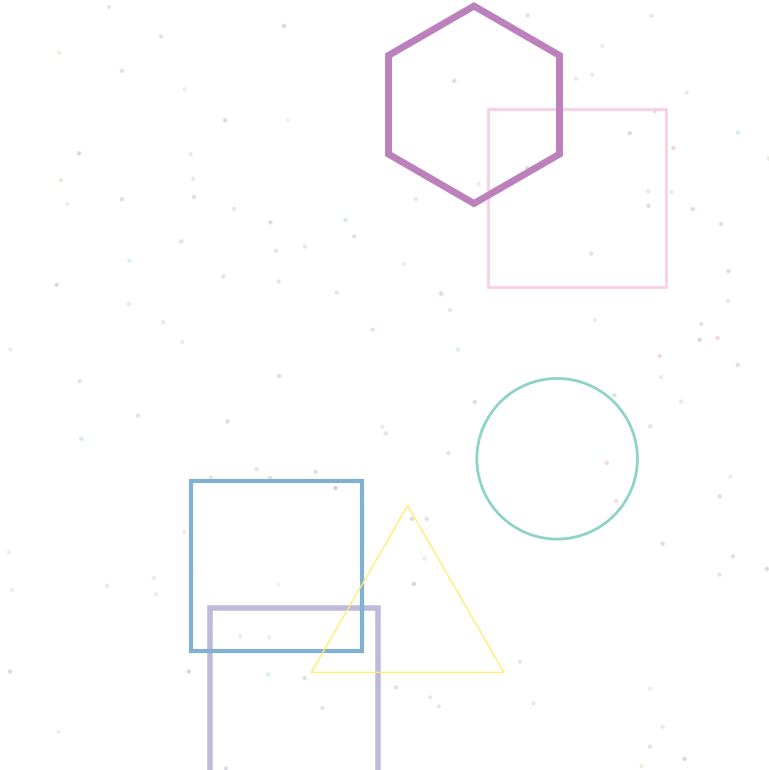[{"shape": "circle", "thickness": 1, "radius": 0.52, "center": [0.724, 0.404]}, {"shape": "square", "thickness": 2, "radius": 0.54, "center": [0.381, 0.102]}, {"shape": "square", "thickness": 1.5, "radius": 0.55, "center": [0.359, 0.265]}, {"shape": "square", "thickness": 1, "radius": 0.58, "center": [0.75, 0.743]}, {"shape": "hexagon", "thickness": 2.5, "radius": 0.64, "center": [0.616, 0.864]}, {"shape": "triangle", "thickness": 0.5, "radius": 0.72, "center": [0.529, 0.199]}]